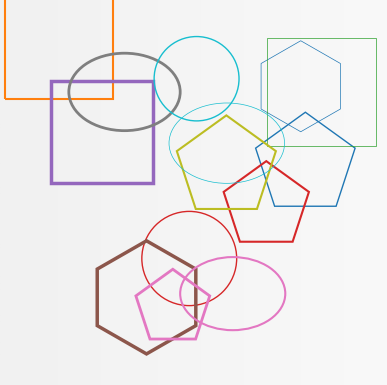[{"shape": "pentagon", "thickness": 1, "radius": 0.67, "center": [0.788, 0.573]}, {"shape": "hexagon", "thickness": 0.5, "radius": 0.59, "center": [0.776, 0.776]}, {"shape": "square", "thickness": 1.5, "radius": 0.7, "center": [0.152, 0.883]}, {"shape": "square", "thickness": 0.5, "radius": 0.7, "center": [0.83, 0.761]}, {"shape": "pentagon", "thickness": 1.5, "radius": 0.58, "center": [0.687, 0.466]}, {"shape": "circle", "thickness": 1, "radius": 0.61, "center": [0.488, 0.329]}, {"shape": "square", "thickness": 2.5, "radius": 0.66, "center": [0.263, 0.657]}, {"shape": "hexagon", "thickness": 2.5, "radius": 0.73, "center": [0.378, 0.228]}, {"shape": "pentagon", "thickness": 2, "radius": 0.5, "center": [0.446, 0.2]}, {"shape": "oval", "thickness": 1.5, "radius": 0.68, "center": [0.601, 0.237]}, {"shape": "oval", "thickness": 2, "radius": 0.72, "center": [0.321, 0.761]}, {"shape": "pentagon", "thickness": 1.5, "radius": 0.67, "center": [0.584, 0.566]}, {"shape": "circle", "thickness": 1, "radius": 0.55, "center": [0.507, 0.796]}, {"shape": "oval", "thickness": 0.5, "radius": 0.75, "center": [0.585, 0.628]}]